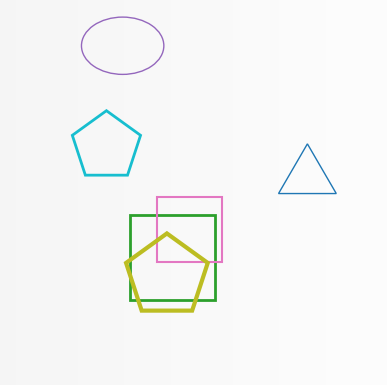[{"shape": "triangle", "thickness": 1, "radius": 0.43, "center": [0.793, 0.54]}, {"shape": "square", "thickness": 2, "radius": 0.55, "center": [0.444, 0.331]}, {"shape": "oval", "thickness": 1, "radius": 0.53, "center": [0.317, 0.881]}, {"shape": "square", "thickness": 1.5, "radius": 0.42, "center": [0.489, 0.404]}, {"shape": "pentagon", "thickness": 3, "radius": 0.55, "center": [0.431, 0.283]}, {"shape": "pentagon", "thickness": 2, "radius": 0.46, "center": [0.275, 0.62]}]